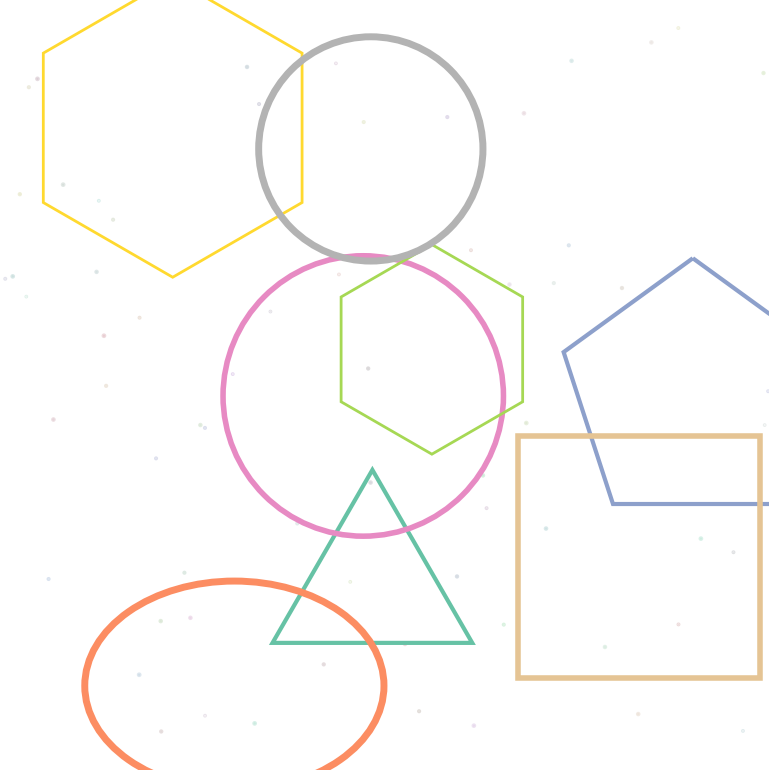[{"shape": "triangle", "thickness": 1.5, "radius": 0.75, "center": [0.484, 0.24]}, {"shape": "oval", "thickness": 2.5, "radius": 0.97, "center": [0.304, 0.109]}, {"shape": "pentagon", "thickness": 1.5, "radius": 0.88, "center": [0.9, 0.488]}, {"shape": "circle", "thickness": 2, "radius": 0.91, "center": [0.472, 0.486]}, {"shape": "hexagon", "thickness": 1, "radius": 0.68, "center": [0.561, 0.546]}, {"shape": "hexagon", "thickness": 1, "radius": 0.97, "center": [0.224, 0.834]}, {"shape": "square", "thickness": 2, "radius": 0.79, "center": [0.83, 0.277]}, {"shape": "circle", "thickness": 2.5, "radius": 0.73, "center": [0.482, 0.807]}]